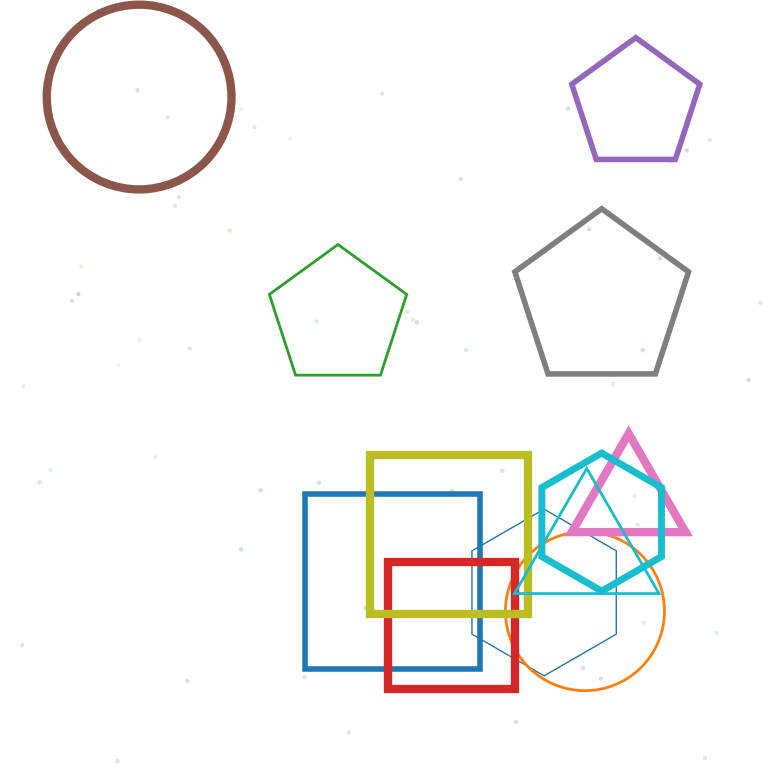[{"shape": "square", "thickness": 2, "radius": 0.57, "center": [0.51, 0.245]}, {"shape": "hexagon", "thickness": 0.5, "radius": 0.54, "center": [0.707, 0.231]}, {"shape": "circle", "thickness": 1, "radius": 0.52, "center": [0.76, 0.206]}, {"shape": "pentagon", "thickness": 1, "radius": 0.47, "center": [0.439, 0.589]}, {"shape": "square", "thickness": 3, "radius": 0.41, "center": [0.586, 0.188]}, {"shape": "pentagon", "thickness": 2, "radius": 0.44, "center": [0.826, 0.864]}, {"shape": "circle", "thickness": 3, "radius": 0.6, "center": [0.181, 0.874]}, {"shape": "triangle", "thickness": 3, "radius": 0.43, "center": [0.816, 0.352]}, {"shape": "pentagon", "thickness": 2, "radius": 0.59, "center": [0.781, 0.61]}, {"shape": "square", "thickness": 3, "radius": 0.51, "center": [0.583, 0.306]}, {"shape": "triangle", "thickness": 1, "radius": 0.54, "center": [0.762, 0.283]}, {"shape": "hexagon", "thickness": 2.5, "radius": 0.45, "center": [0.781, 0.322]}]